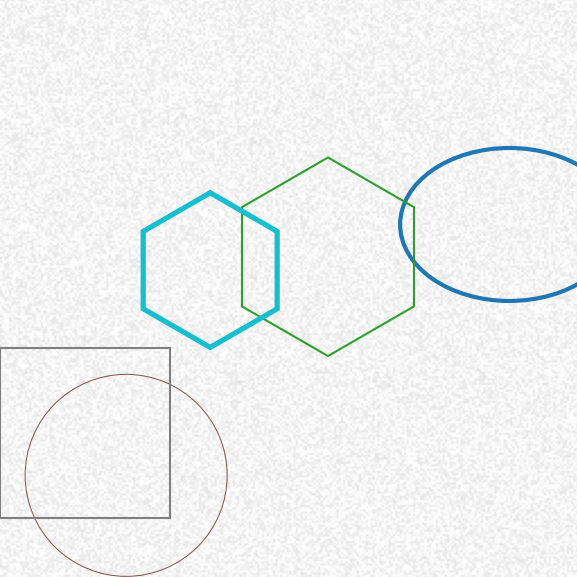[{"shape": "oval", "thickness": 2, "radius": 0.95, "center": [0.882, 0.61]}, {"shape": "hexagon", "thickness": 1, "radius": 0.86, "center": [0.568, 0.555]}, {"shape": "circle", "thickness": 0.5, "radius": 0.87, "center": [0.218, 0.176]}, {"shape": "square", "thickness": 1, "radius": 0.73, "center": [0.147, 0.249]}, {"shape": "hexagon", "thickness": 2.5, "radius": 0.67, "center": [0.364, 0.531]}]